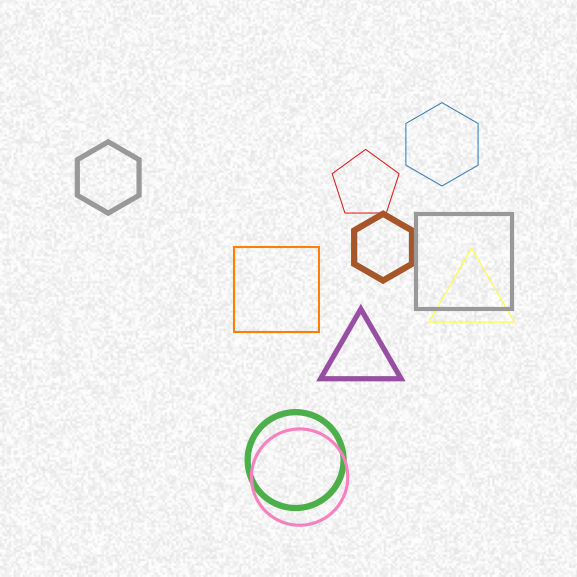[{"shape": "pentagon", "thickness": 0.5, "radius": 0.3, "center": [0.633, 0.68]}, {"shape": "hexagon", "thickness": 0.5, "radius": 0.36, "center": [0.765, 0.749]}, {"shape": "circle", "thickness": 3, "radius": 0.42, "center": [0.512, 0.202]}, {"shape": "triangle", "thickness": 2.5, "radius": 0.4, "center": [0.625, 0.384]}, {"shape": "square", "thickness": 1, "radius": 0.37, "center": [0.479, 0.498]}, {"shape": "triangle", "thickness": 0.5, "radius": 0.43, "center": [0.817, 0.484]}, {"shape": "hexagon", "thickness": 3, "radius": 0.29, "center": [0.663, 0.571]}, {"shape": "circle", "thickness": 1.5, "radius": 0.42, "center": [0.519, 0.173]}, {"shape": "hexagon", "thickness": 2.5, "radius": 0.31, "center": [0.187, 0.692]}, {"shape": "square", "thickness": 2, "radius": 0.41, "center": [0.803, 0.547]}]